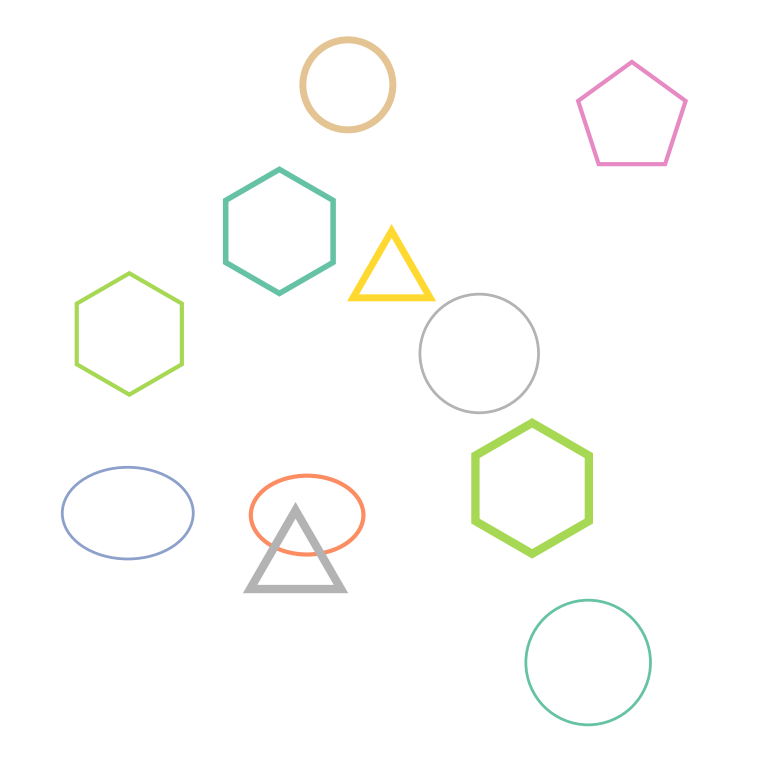[{"shape": "circle", "thickness": 1, "radius": 0.4, "center": [0.764, 0.14]}, {"shape": "hexagon", "thickness": 2, "radius": 0.4, "center": [0.363, 0.699]}, {"shape": "oval", "thickness": 1.5, "radius": 0.37, "center": [0.399, 0.331]}, {"shape": "oval", "thickness": 1, "radius": 0.43, "center": [0.166, 0.334]}, {"shape": "pentagon", "thickness": 1.5, "radius": 0.37, "center": [0.821, 0.846]}, {"shape": "hexagon", "thickness": 3, "radius": 0.43, "center": [0.691, 0.366]}, {"shape": "hexagon", "thickness": 1.5, "radius": 0.39, "center": [0.168, 0.566]}, {"shape": "triangle", "thickness": 2.5, "radius": 0.29, "center": [0.509, 0.642]}, {"shape": "circle", "thickness": 2.5, "radius": 0.29, "center": [0.452, 0.89]}, {"shape": "circle", "thickness": 1, "radius": 0.39, "center": [0.622, 0.541]}, {"shape": "triangle", "thickness": 3, "radius": 0.34, "center": [0.384, 0.269]}]